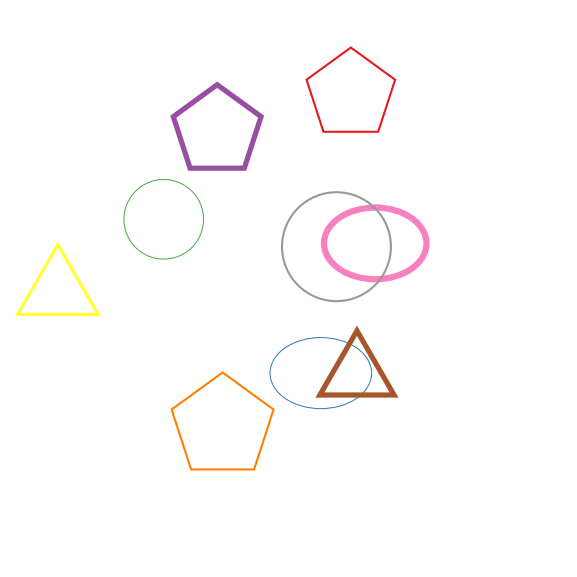[{"shape": "pentagon", "thickness": 1, "radius": 0.4, "center": [0.608, 0.836]}, {"shape": "oval", "thickness": 0.5, "radius": 0.44, "center": [0.556, 0.353]}, {"shape": "circle", "thickness": 0.5, "radius": 0.34, "center": [0.284, 0.619]}, {"shape": "pentagon", "thickness": 2.5, "radius": 0.4, "center": [0.376, 0.773]}, {"shape": "pentagon", "thickness": 1, "radius": 0.46, "center": [0.385, 0.261]}, {"shape": "triangle", "thickness": 1.5, "radius": 0.4, "center": [0.1, 0.495]}, {"shape": "triangle", "thickness": 2.5, "radius": 0.37, "center": [0.618, 0.352]}, {"shape": "oval", "thickness": 3, "radius": 0.44, "center": [0.65, 0.578]}, {"shape": "circle", "thickness": 1, "radius": 0.47, "center": [0.583, 0.572]}]